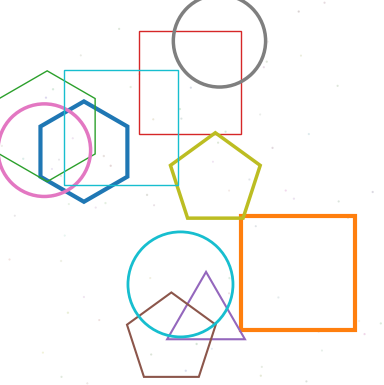[{"shape": "hexagon", "thickness": 3, "radius": 0.65, "center": [0.218, 0.606]}, {"shape": "square", "thickness": 3, "radius": 0.74, "center": [0.773, 0.291]}, {"shape": "hexagon", "thickness": 1, "radius": 0.72, "center": [0.123, 0.672]}, {"shape": "square", "thickness": 1, "radius": 0.67, "center": [0.494, 0.785]}, {"shape": "triangle", "thickness": 1.5, "radius": 0.58, "center": [0.535, 0.177]}, {"shape": "pentagon", "thickness": 1.5, "radius": 0.61, "center": [0.445, 0.119]}, {"shape": "circle", "thickness": 2.5, "radius": 0.6, "center": [0.115, 0.61]}, {"shape": "circle", "thickness": 2.5, "radius": 0.6, "center": [0.57, 0.894]}, {"shape": "pentagon", "thickness": 2.5, "radius": 0.61, "center": [0.559, 0.533]}, {"shape": "circle", "thickness": 2, "radius": 0.68, "center": [0.469, 0.261]}, {"shape": "square", "thickness": 1, "radius": 0.74, "center": [0.314, 0.669]}]